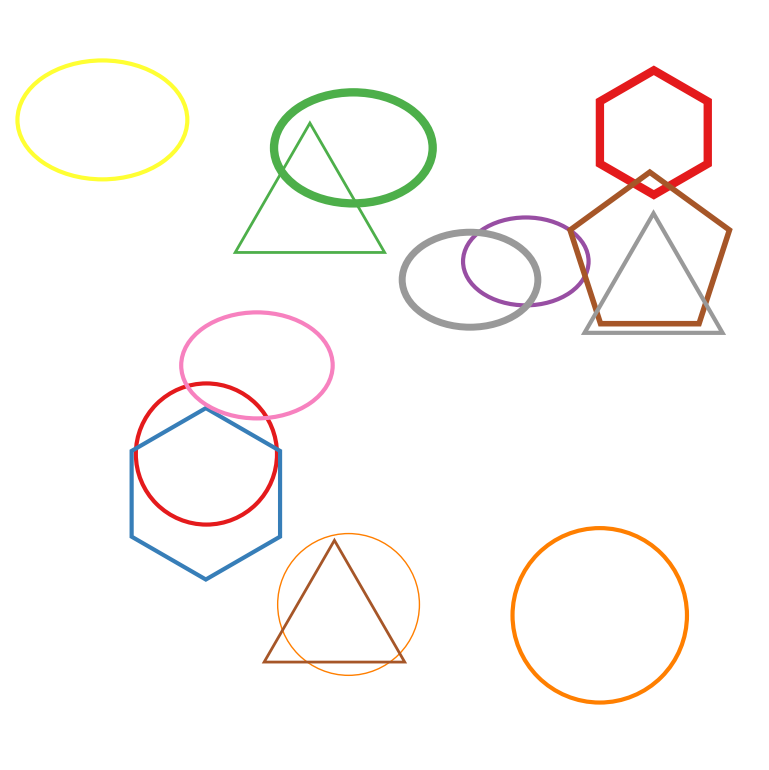[{"shape": "hexagon", "thickness": 3, "radius": 0.4, "center": [0.849, 0.828]}, {"shape": "circle", "thickness": 1.5, "radius": 0.46, "center": [0.268, 0.41]}, {"shape": "hexagon", "thickness": 1.5, "radius": 0.56, "center": [0.267, 0.359]}, {"shape": "oval", "thickness": 3, "radius": 0.52, "center": [0.459, 0.808]}, {"shape": "triangle", "thickness": 1, "radius": 0.56, "center": [0.402, 0.728]}, {"shape": "oval", "thickness": 1.5, "radius": 0.41, "center": [0.683, 0.661]}, {"shape": "circle", "thickness": 0.5, "radius": 0.46, "center": [0.453, 0.215]}, {"shape": "circle", "thickness": 1.5, "radius": 0.57, "center": [0.779, 0.201]}, {"shape": "oval", "thickness": 1.5, "radius": 0.55, "center": [0.133, 0.844]}, {"shape": "triangle", "thickness": 1, "radius": 0.53, "center": [0.434, 0.193]}, {"shape": "pentagon", "thickness": 2, "radius": 0.54, "center": [0.844, 0.668]}, {"shape": "oval", "thickness": 1.5, "radius": 0.49, "center": [0.334, 0.525]}, {"shape": "oval", "thickness": 2.5, "radius": 0.44, "center": [0.61, 0.637]}, {"shape": "triangle", "thickness": 1.5, "radius": 0.52, "center": [0.849, 0.619]}]